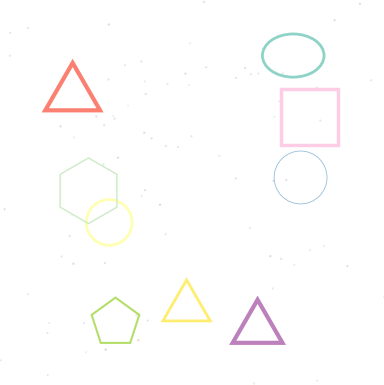[{"shape": "oval", "thickness": 2, "radius": 0.4, "center": [0.762, 0.856]}, {"shape": "circle", "thickness": 2, "radius": 0.3, "center": [0.284, 0.422]}, {"shape": "triangle", "thickness": 3, "radius": 0.41, "center": [0.189, 0.755]}, {"shape": "circle", "thickness": 0.5, "radius": 0.34, "center": [0.781, 0.539]}, {"shape": "pentagon", "thickness": 1.5, "radius": 0.33, "center": [0.3, 0.162]}, {"shape": "square", "thickness": 2.5, "radius": 0.37, "center": [0.804, 0.696]}, {"shape": "triangle", "thickness": 3, "radius": 0.37, "center": [0.669, 0.147]}, {"shape": "hexagon", "thickness": 1, "radius": 0.43, "center": [0.23, 0.505]}, {"shape": "triangle", "thickness": 2, "radius": 0.35, "center": [0.485, 0.202]}]